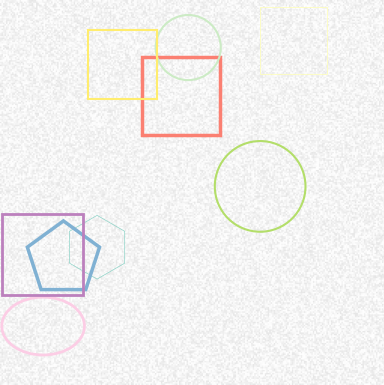[{"shape": "hexagon", "thickness": 0.5, "radius": 0.41, "center": [0.252, 0.358]}, {"shape": "square", "thickness": 0.5, "radius": 0.44, "center": [0.761, 0.895]}, {"shape": "square", "thickness": 2.5, "radius": 0.51, "center": [0.469, 0.75]}, {"shape": "pentagon", "thickness": 2.5, "radius": 0.49, "center": [0.165, 0.328]}, {"shape": "circle", "thickness": 1.5, "radius": 0.59, "center": [0.676, 0.516]}, {"shape": "oval", "thickness": 2, "radius": 0.54, "center": [0.112, 0.153]}, {"shape": "square", "thickness": 2, "radius": 0.53, "center": [0.11, 0.338]}, {"shape": "circle", "thickness": 1.5, "radius": 0.42, "center": [0.489, 0.876]}, {"shape": "square", "thickness": 1.5, "radius": 0.45, "center": [0.319, 0.833]}]